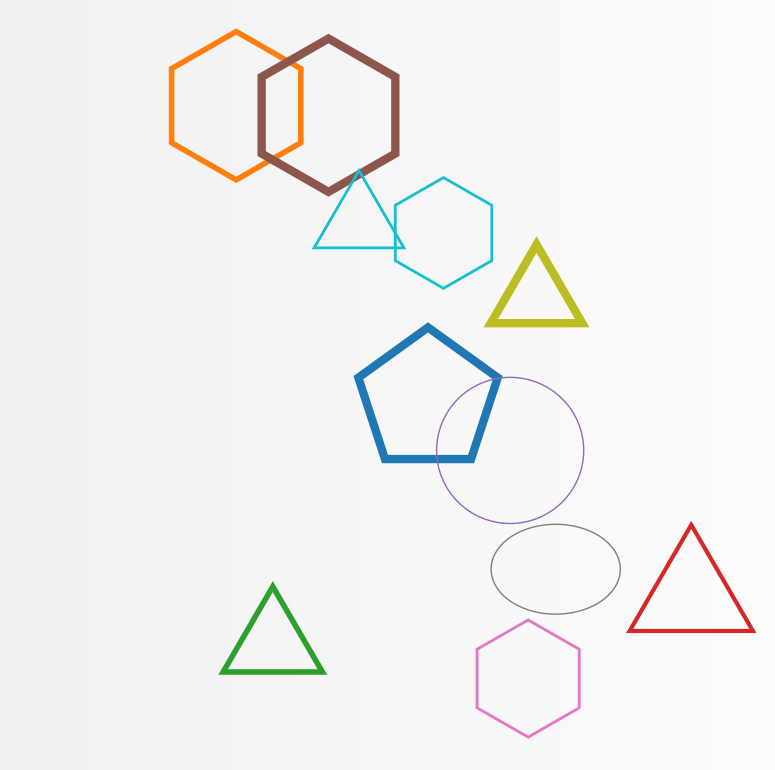[{"shape": "pentagon", "thickness": 3, "radius": 0.47, "center": [0.552, 0.48]}, {"shape": "hexagon", "thickness": 2, "radius": 0.48, "center": [0.305, 0.863]}, {"shape": "triangle", "thickness": 2, "radius": 0.37, "center": [0.352, 0.164]}, {"shape": "triangle", "thickness": 1.5, "radius": 0.46, "center": [0.892, 0.226]}, {"shape": "circle", "thickness": 0.5, "radius": 0.47, "center": [0.658, 0.415]}, {"shape": "hexagon", "thickness": 3, "radius": 0.5, "center": [0.424, 0.85]}, {"shape": "hexagon", "thickness": 1, "radius": 0.38, "center": [0.681, 0.119]}, {"shape": "oval", "thickness": 0.5, "radius": 0.42, "center": [0.717, 0.261]}, {"shape": "triangle", "thickness": 3, "radius": 0.34, "center": [0.692, 0.614]}, {"shape": "triangle", "thickness": 1, "radius": 0.33, "center": [0.463, 0.712]}, {"shape": "hexagon", "thickness": 1, "radius": 0.36, "center": [0.572, 0.697]}]